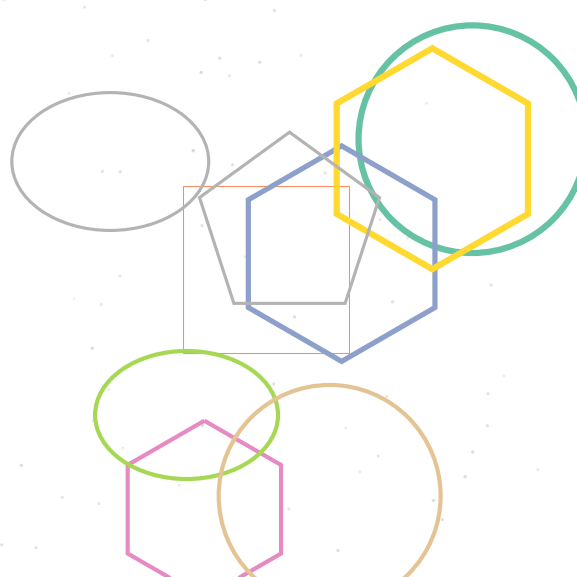[{"shape": "circle", "thickness": 3, "radius": 0.99, "center": [0.818, 0.758]}, {"shape": "square", "thickness": 0.5, "radius": 0.72, "center": [0.46, 0.533]}, {"shape": "hexagon", "thickness": 2.5, "radius": 0.93, "center": [0.592, 0.56]}, {"shape": "hexagon", "thickness": 2, "radius": 0.77, "center": [0.354, 0.117]}, {"shape": "oval", "thickness": 2, "radius": 0.79, "center": [0.323, 0.281]}, {"shape": "hexagon", "thickness": 3, "radius": 0.96, "center": [0.749, 0.724]}, {"shape": "circle", "thickness": 2, "radius": 0.96, "center": [0.571, 0.14]}, {"shape": "pentagon", "thickness": 1.5, "radius": 0.82, "center": [0.501, 0.606]}, {"shape": "oval", "thickness": 1.5, "radius": 0.85, "center": [0.191, 0.719]}]